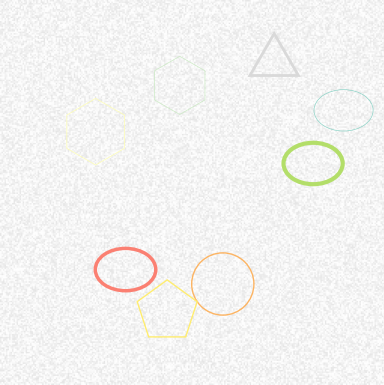[{"shape": "oval", "thickness": 0.5, "radius": 0.38, "center": [0.892, 0.713]}, {"shape": "hexagon", "thickness": 0.5, "radius": 0.43, "center": [0.248, 0.658]}, {"shape": "oval", "thickness": 2.5, "radius": 0.39, "center": [0.326, 0.3]}, {"shape": "circle", "thickness": 1, "radius": 0.4, "center": [0.579, 0.262]}, {"shape": "oval", "thickness": 3, "radius": 0.38, "center": [0.813, 0.575]}, {"shape": "triangle", "thickness": 2, "radius": 0.36, "center": [0.712, 0.84]}, {"shape": "hexagon", "thickness": 0.5, "radius": 0.38, "center": [0.467, 0.778]}, {"shape": "pentagon", "thickness": 1, "radius": 0.41, "center": [0.434, 0.191]}]